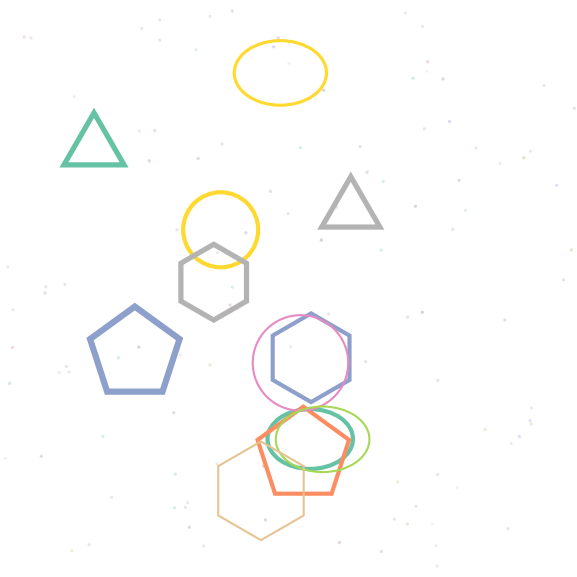[{"shape": "triangle", "thickness": 2.5, "radius": 0.3, "center": [0.163, 0.744]}, {"shape": "oval", "thickness": 2, "radius": 0.37, "center": [0.537, 0.239]}, {"shape": "pentagon", "thickness": 2, "radius": 0.42, "center": [0.525, 0.212]}, {"shape": "hexagon", "thickness": 2, "radius": 0.38, "center": [0.539, 0.38]}, {"shape": "pentagon", "thickness": 3, "radius": 0.41, "center": [0.233, 0.387]}, {"shape": "circle", "thickness": 1, "radius": 0.41, "center": [0.52, 0.371]}, {"shape": "oval", "thickness": 1, "radius": 0.41, "center": [0.559, 0.238]}, {"shape": "circle", "thickness": 2, "radius": 0.32, "center": [0.382, 0.601]}, {"shape": "oval", "thickness": 1.5, "radius": 0.4, "center": [0.485, 0.873]}, {"shape": "hexagon", "thickness": 1, "radius": 0.43, "center": [0.452, 0.149]}, {"shape": "hexagon", "thickness": 2.5, "radius": 0.33, "center": [0.37, 0.51]}, {"shape": "triangle", "thickness": 2.5, "radius": 0.29, "center": [0.607, 0.635]}]